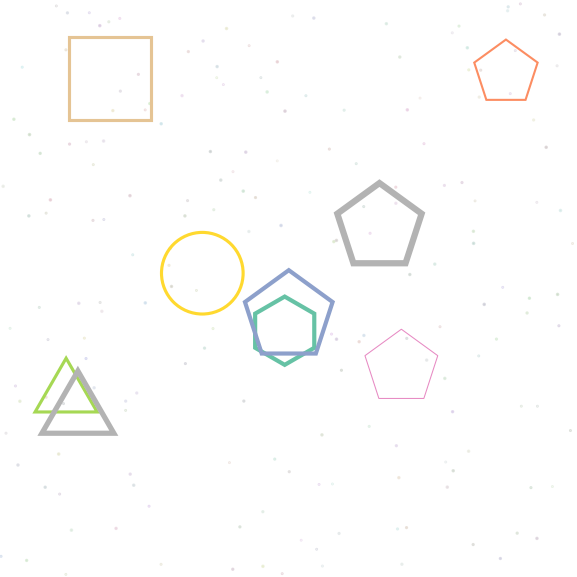[{"shape": "hexagon", "thickness": 2, "radius": 0.3, "center": [0.493, 0.426]}, {"shape": "pentagon", "thickness": 1, "radius": 0.29, "center": [0.876, 0.873]}, {"shape": "pentagon", "thickness": 2, "radius": 0.4, "center": [0.5, 0.451]}, {"shape": "pentagon", "thickness": 0.5, "radius": 0.33, "center": [0.695, 0.363]}, {"shape": "triangle", "thickness": 1.5, "radius": 0.31, "center": [0.114, 0.317]}, {"shape": "circle", "thickness": 1.5, "radius": 0.35, "center": [0.35, 0.526]}, {"shape": "square", "thickness": 1.5, "radius": 0.36, "center": [0.19, 0.863]}, {"shape": "triangle", "thickness": 2.5, "radius": 0.36, "center": [0.135, 0.285]}, {"shape": "pentagon", "thickness": 3, "radius": 0.38, "center": [0.657, 0.605]}]